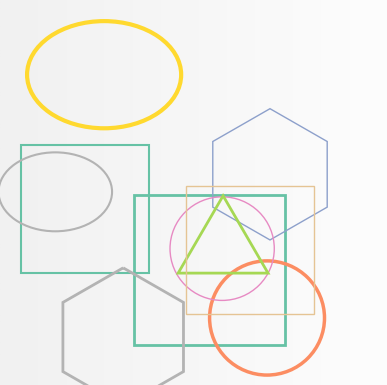[{"shape": "square", "thickness": 1.5, "radius": 0.83, "center": [0.219, 0.457]}, {"shape": "square", "thickness": 2, "radius": 0.98, "center": [0.542, 0.299]}, {"shape": "circle", "thickness": 2.5, "radius": 0.74, "center": [0.689, 0.174]}, {"shape": "hexagon", "thickness": 1, "radius": 0.85, "center": [0.697, 0.547]}, {"shape": "circle", "thickness": 1, "radius": 0.67, "center": [0.573, 0.354]}, {"shape": "triangle", "thickness": 2, "radius": 0.67, "center": [0.576, 0.358]}, {"shape": "oval", "thickness": 3, "radius": 0.99, "center": [0.269, 0.806]}, {"shape": "square", "thickness": 1, "radius": 0.83, "center": [0.645, 0.351]}, {"shape": "oval", "thickness": 1.5, "radius": 0.73, "center": [0.143, 0.502]}, {"shape": "hexagon", "thickness": 2, "radius": 0.9, "center": [0.318, 0.125]}]